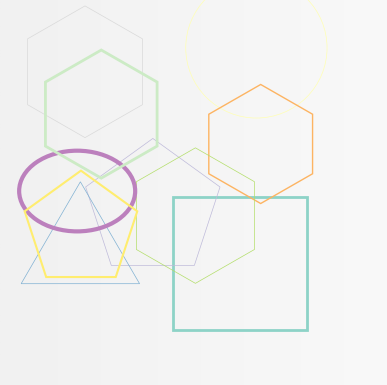[{"shape": "square", "thickness": 2, "radius": 0.86, "center": [0.618, 0.315]}, {"shape": "circle", "thickness": 0.5, "radius": 0.91, "center": [0.662, 0.876]}, {"shape": "pentagon", "thickness": 0.5, "radius": 0.91, "center": [0.394, 0.458]}, {"shape": "triangle", "thickness": 0.5, "radius": 0.88, "center": [0.207, 0.351]}, {"shape": "hexagon", "thickness": 1, "radius": 0.77, "center": [0.673, 0.626]}, {"shape": "hexagon", "thickness": 0.5, "radius": 0.88, "center": [0.504, 0.44]}, {"shape": "hexagon", "thickness": 0.5, "radius": 0.86, "center": [0.219, 0.814]}, {"shape": "oval", "thickness": 3, "radius": 0.75, "center": [0.199, 0.504]}, {"shape": "hexagon", "thickness": 2, "radius": 0.83, "center": [0.261, 0.704]}, {"shape": "pentagon", "thickness": 1.5, "radius": 0.76, "center": [0.209, 0.404]}]